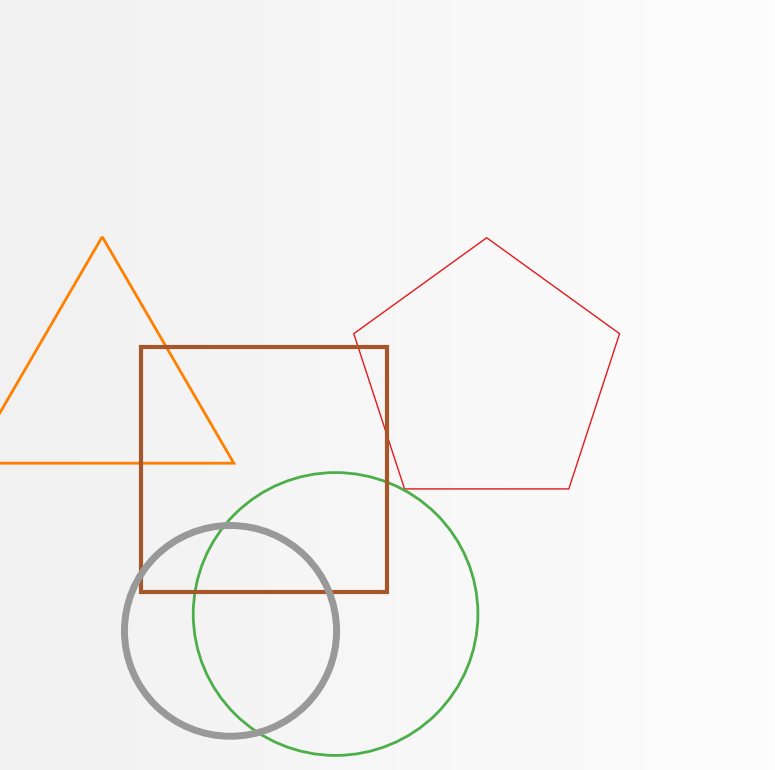[{"shape": "pentagon", "thickness": 0.5, "radius": 0.9, "center": [0.628, 0.511]}, {"shape": "circle", "thickness": 1, "radius": 0.92, "center": [0.433, 0.203]}, {"shape": "triangle", "thickness": 1, "radius": 0.98, "center": [0.132, 0.496]}, {"shape": "square", "thickness": 1.5, "radius": 0.79, "center": [0.341, 0.39]}, {"shape": "circle", "thickness": 2.5, "radius": 0.68, "center": [0.297, 0.181]}]